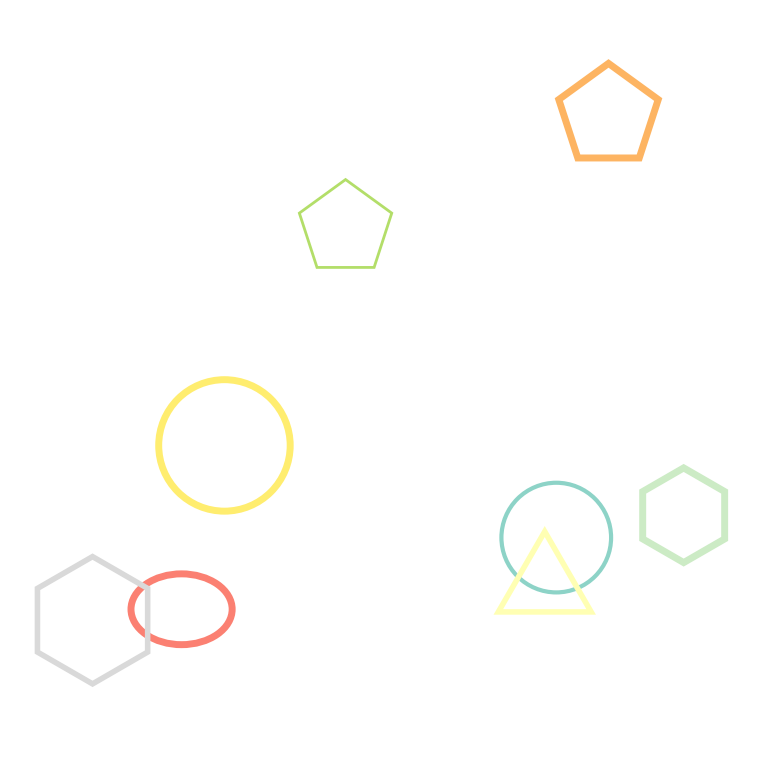[{"shape": "circle", "thickness": 1.5, "radius": 0.36, "center": [0.722, 0.302]}, {"shape": "triangle", "thickness": 2, "radius": 0.35, "center": [0.707, 0.24]}, {"shape": "oval", "thickness": 2.5, "radius": 0.33, "center": [0.236, 0.209]}, {"shape": "pentagon", "thickness": 2.5, "radius": 0.34, "center": [0.79, 0.85]}, {"shape": "pentagon", "thickness": 1, "radius": 0.32, "center": [0.449, 0.704]}, {"shape": "hexagon", "thickness": 2, "radius": 0.41, "center": [0.12, 0.194]}, {"shape": "hexagon", "thickness": 2.5, "radius": 0.31, "center": [0.888, 0.331]}, {"shape": "circle", "thickness": 2.5, "radius": 0.43, "center": [0.291, 0.422]}]